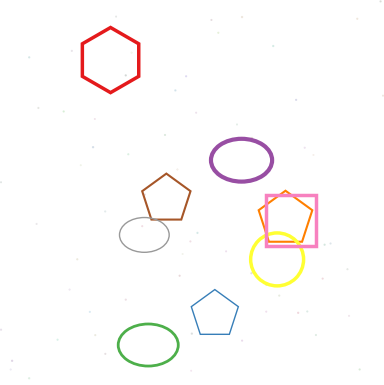[{"shape": "hexagon", "thickness": 2.5, "radius": 0.42, "center": [0.287, 0.844]}, {"shape": "pentagon", "thickness": 1, "radius": 0.32, "center": [0.558, 0.184]}, {"shape": "oval", "thickness": 2, "radius": 0.39, "center": [0.385, 0.104]}, {"shape": "oval", "thickness": 3, "radius": 0.4, "center": [0.627, 0.584]}, {"shape": "pentagon", "thickness": 1.5, "radius": 0.37, "center": [0.742, 0.431]}, {"shape": "circle", "thickness": 2.5, "radius": 0.34, "center": [0.72, 0.326]}, {"shape": "pentagon", "thickness": 1.5, "radius": 0.33, "center": [0.432, 0.483]}, {"shape": "square", "thickness": 2.5, "radius": 0.33, "center": [0.756, 0.427]}, {"shape": "oval", "thickness": 1, "radius": 0.32, "center": [0.375, 0.39]}]